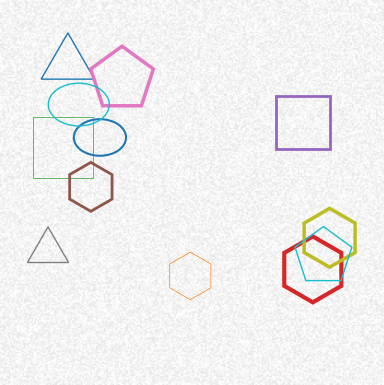[{"shape": "oval", "thickness": 1.5, "radius": 0.34, "center": [0.26, 0.643]}, {"shape": "triangle", "thickness": 1, "radius": 0.4, "center": [0.176, 0.834]}, {"shape": "hexagon", "thickness": 0.5, "radius": 0.31, "center": [0.494, 0.283]}, {"shape": "square", "thickness": 0.5, "radius": 0.39, "center": [0.163, 0.617]}, {"shape": "hexagon", "thickness": 3, "radius": 0.43, "center": [0.813, 0.3]}, {"shape": "square", "thickness": 2, "radius": 0.35, "center": [0.787, 0.681]}, {"shape": "hexagon", "thickness": 2, "radius": 0.32, "center": [0.236, 0.515]}, {"shape": "pentagon", "thickness": 2.5, "radius": 0.43, "center": [0.317, 0.794]}, {"shape": "triangle", "thickness": 1, "radius": 0.31, "center": [0.125, 0.349]}, {"shape": "hexagon", "thickness": 2.5, "radius": 0.38, "center": [0.856, 0.382]}, {"shape": "pentagon", "thickness": 1, "radius": 0.39, "center": [0.84, 0.334]}, {"shape": "oval", "thickness": 1, "radius": 0.4, "center": [0.205, 0.728]}]